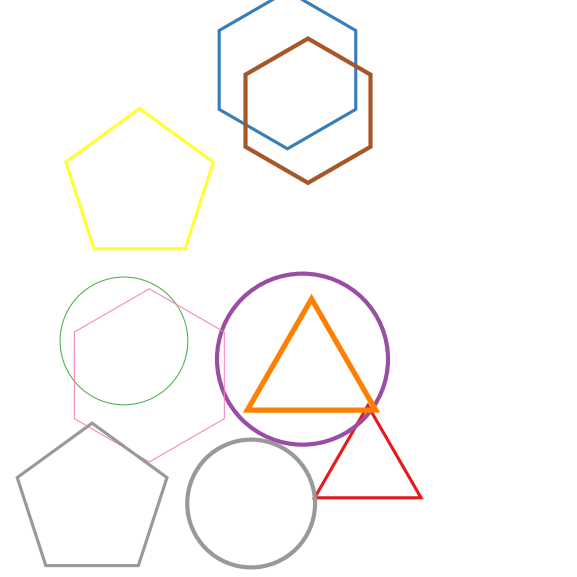[{"shape": "triangle", "thickness": 1.5, "radius": 0.53, "center": [0.637, 0.19]}, {"shape": "hexagon", "thickness": 1.5, "radius": 0.68, "center": [0.498, 0.878]}, {"shape": "circle", "thickness": 0.5, "radius": 0.55, "center": [0.215, 0.409]}, {"shape": "circle", "thickness": 2, "radius": 0.74, "center": [0.524, 0.377]}, {"shape": "triangle", "thickness": 2.5, "radius": 0.64, "center": [0.539, 0.353]}, {"shape": "pentagon", "thickness": 1.5, "radius": 0.67, "center": [0.242, 0.677]}, {"shape": "hexagon", "thickness": 2, "radius": 0.62, "center": [0.533, 0.807]}, {"shape": "hexagon", "thickness": 0.5, "radius": 0.75, "center": [0.259, 0.349]}, {"shape": "pentagon", "thickness": 1.5, "radius": 0.68, "center": [0.159, 0.13]}, {"shape": "circle", "thickness": 2, "radius": 0.55, "center": [0.435, 0.127]}]